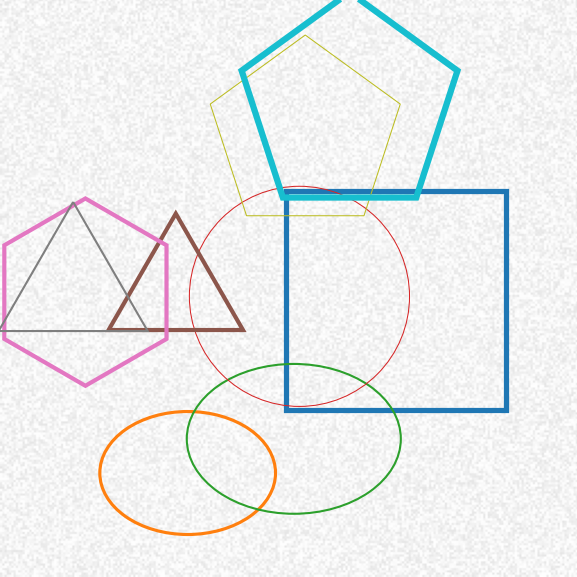[{"shape": "square", "thickness": 2.5, "radius": 0.95, "center": [0.686, 0.479]}, {"shape": "oval", "thickness": 1.5, "radius": 0.76, "center": [0.325, 0.18]}, {"shape": "oval", "thickness": 1, "radius": 0.93, "center": [0.509, 0.239]}, {"shape": "circle", "thickness": 0.5, "radius": 0.95, "center": [0.519, 0.486]}, {"shape": "triangle", "thickness": 2, "radius": 0.67, "center": [0.304, 0.495]}, {"shape": "hexagon", "thickness": 2, "radius": 0.81, "center": [0.148, 0.493]}, {"shape": "triangle", "thickness": 1, "radius": 0.75, "center": [0.127, 0.5]}, {"shape": "pentagon", "thickness": 0.5, "radius": 0.86, "center": [0.529, 0.766]}, {"shape": "pentagon", "thickness": 3, "radius": 0.98, "center": [0.605, 0.816]}]